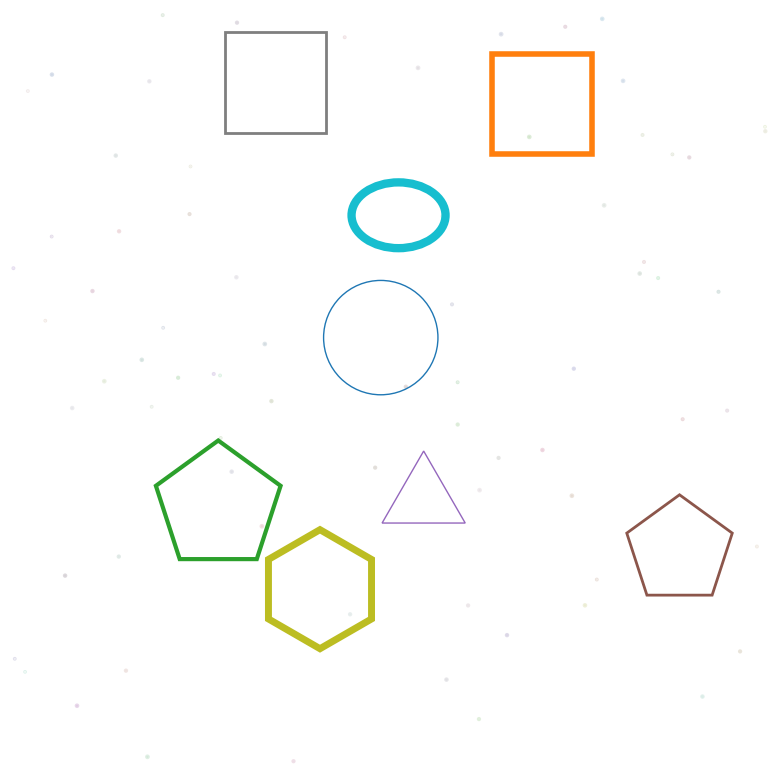[{"shape": "circle", "thickness": 0.5, "radius": 0.37, "center": [0.495, 0.562]}, {"shape": "square", "thickness": 2, "radius": 0.32, "center": [0.704, 0.865]}, {"shape": "pentagon", "thickness": 1.5, "radius": 0.43, "center": [0.283, 0.343]}, {"shape": "triangle", "thickness": 0.5, "radius": 0.31, "center": [0.55, 0.352]}, {"shape": "pentagon", "thickness": 1, "radius": 0.36, "center": [0.883, 0.285]}, {"shape": "square", "thickness": 1, "radius": 0.33, "center": [0.357, 0.892]}, {"shape": "hexagon", "thickness": 2.5, "radius": 0.39, "center": [0.416, 0.235]}, {"shape": "oval", "thickness": 3, "radius": 0.31, "center": [0.518, 0.72]}]